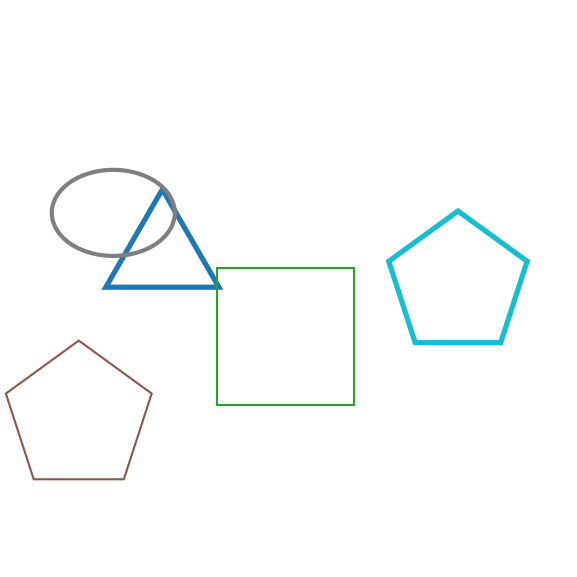[{"shape": "triangle", "thickness": 2.5, "radius": 0.57, "center": [0.281, 0.558]}, {"shape": "square", "thickness": 1, "radius": 0.59, "center": [0.494, 0.416]}, {"shape": "pentagon", "thickness": 1, "radius": 0.66, "center": [0.136, 0.277]}, {"shape": "oval", "thickness": 2, "radius": 0.53, "center": [0.196, 0.631]}, {"shape": "pentagon", "thickness": 2.5, "radius": 0.63, "center": [0.793, 0.508]}]